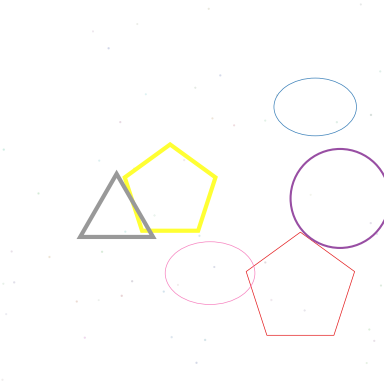[{"shape": "pentagon", "thickness": 0.5, "radius": 0.74, "center": [0.78, 0.249]}, {"shape": "oval", "thickness": 0.5, "radius": 0.54, "center": [0.819, 0.722]}, {"shape": "circle", "thickness": 1.5, "radius": 0.64, "center": [0.883, 0.485]}, {"shape": "pentagon", "thickness": 3, "radius": 0.62, "center": [0.442, 0.501]}, {"shape": "oval", "thickness": 0.5, "radius": 0.58, "center": [0.546, 0.291]}, {"shape": "triangle", "thickness": 3, "radius": 0.55, "center": [0.303, 0.439]}]